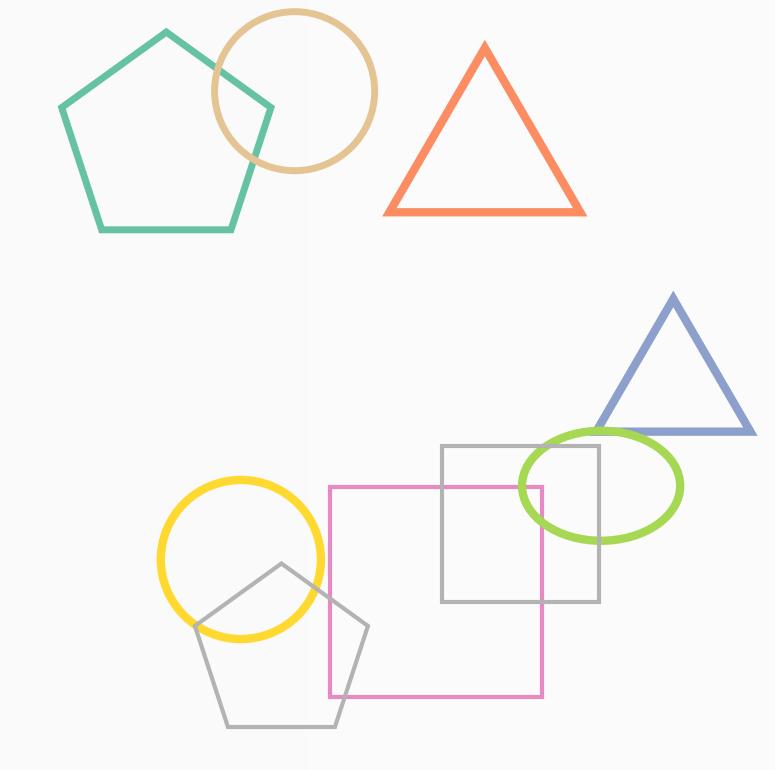[{"shape": "pentagon", "thickness": 2.5, "radius": 0.71, "center": [0.215, 0.816]}, {"shape": "triangle", "thickness": 3, "radius": 0.71, "center": [0.626, 0.795]}, {"shape": "triangle", "thickness": 3, "radius": 0.57, "center": [0.869, 0.497]}, {"shape": "square", "thickness": 1.5, "radius": 0.68, "center": [0.562, 0.231]}, {"shape": "oval", "thickness": 3, "radius": 0.51, "center": [0.776, 0.369]}, {"shape": "circle", "thickness": 3, "radius": 0.52, "center": [0.311, 0.273]}, {"shape": "circle", "thickness": 2.5, "radius": 0.52, "center": [0.38, 0.882]}, {"shape": "square", "thickness": 1.5, "radius": 0.51, "center": [0.671, 0.319]}, {"shape": "pentagon", "thickness": 1.5, "radius": 0.59, "center": [0.363, 0.151]}]